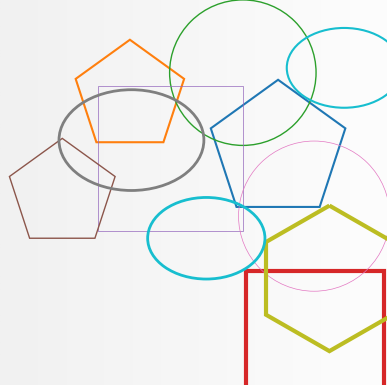[{"shape": "pentagon", "thickness": 1.5, "radius": 0.91, "center": [0.718, 0.61]}, {"shape": "pentagon", "thickness": 1.5, "radius": 0.74, "center": [0.335, 0.75]}, {"shape": "circle", "thickness": 1, "radius": 0.94, "center": [0.627, 0.811]}, {"shape": "square", "thickness": 3, "radius": 0.89, "center": [0.812, 0.116]}, {"shape": "square", "thickness": 0.5, "radius": 0.94, "center": [0.44, 0.588]}, {"shape": "pentagon", "thickness": 1, "radius": 0.72, "center": [0.161, 0.497]}, {"shape": "circle", "thickness": 0.5, "radius": 0.98, "center": [0.811, 0.439]}, {"shape": "oval", "thickness": 2, "radius": 0.93, "center": [0.339, 0.636]}, {"shape": "hexagon", "thickness": 3, "radius": 0.94, "center": [0.85, 0.277]}, {"shape": "oval", "thickness": 2, "radius": 0.76, "center": [0.532, 0.381]}, {"shape": "oval", "thickness": 1.5, "radius": 0.74, "center": [0.888, 0.824]}]